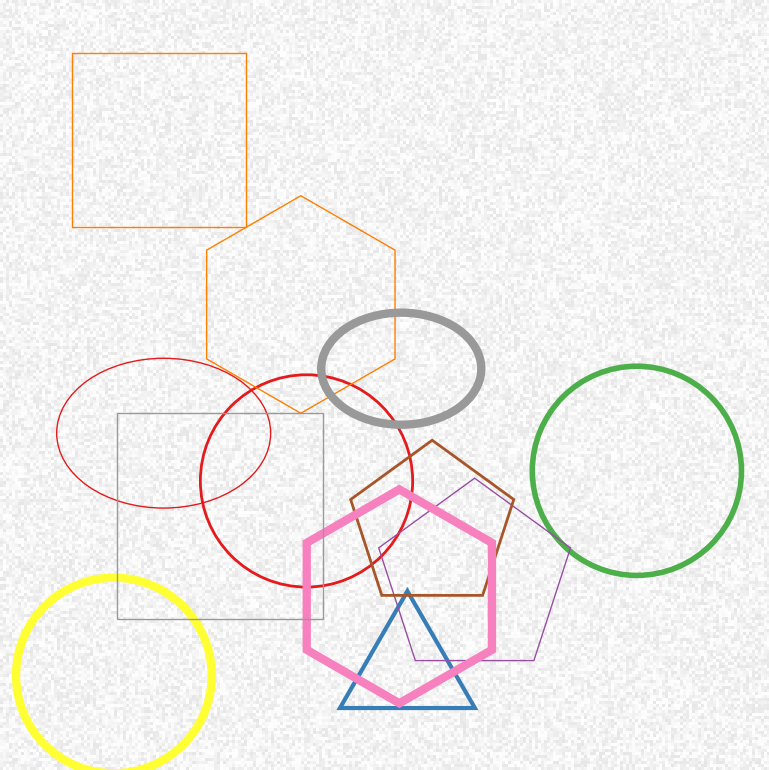[{"shape": "circle", "thickness": 1, "radius": 0.69, "center": [0.398, 0.375]}, {"shape": "oval", "thickness": 0.5, "radius": 0.69, "center": [0.213, 0.437]}, {"shape": "triangle", "thickness": 1.5, "radius": 0.51, "center": [0.529, 0.131]}, {"shape": "circle", "thickness": 2, "radius": 0.68, "center": [0.827, 0.389]}, {"shape": "pentagon", "thickness": 0.5, "radius": 0.65, "center": [0.616, 0.248]}, {"shape": "hexagon", "thickness": 0.5, "radius": 0.71, "center": [0.391, 0.605]}, {"shape": "square", "thickness": 0.5, "radius": 0.57, "center": [0.207, 0.818]}, {"shape": "circle", "thickness": 3, "radius": 0.64, "center": [0.148, 0.123]}, {"shape": "pentagon", "thickness": 1, "radius": 0.56, "center": [0.561, 0.317]}, {"shape": "hexagon", "thickness": 3, "radius": 0.69, "center": [0.519, 0.226]}, {"shape": "square", "thickness": 0.5, "radius": 0.67, "center": [0.286, 0.33]}, {"shape": "oval", "thickness": 3, "radius": 0.52, "center": [0.521, 0.521]}]